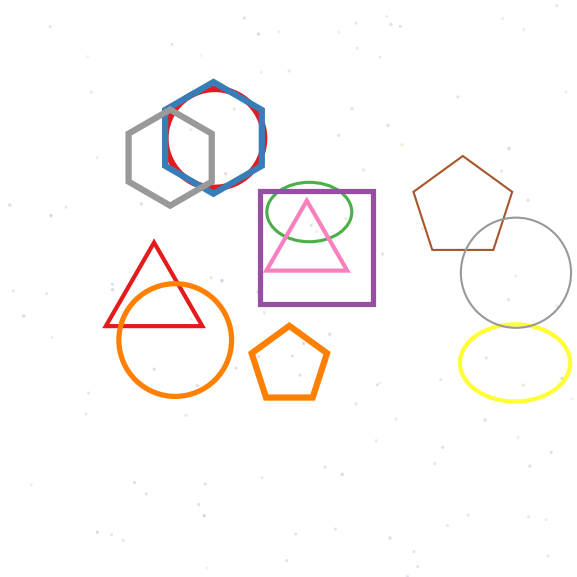[{"shape": "triangle", "thickness": 2, "radius": 0.48, "center": [0.267, 0.483]}, {"shape": "circle", "thickness": 3, "radius": 0.43, "center": [0.372, 0.76]}, {"shape": "hexagon", "thickness": 3, "radius": 0.48, "center": [0.37, 0.76]}, {"shape": "oval", "thickness": 1.5, "radius": 0.37, "center": [0.536, 0.632]}, {"shape": "square", "thickness": 2.5, "radius": 0.49, "center": [0.548, 0.571]}, {"shape": "pentagon", "thickness": 3, "radius": 0.34, "center": [0.501, 0.366]}, {"shape": "circle", "thickness": 2.5, "radius": 0.49, "center": [0.303, 0.41]}, {"shape": "oval", "thickness": 2, "radius": 0.48, "center": [0.892, 0.371]}, {"shape": "pentagon", "thickness": 1, "radius": 0.45, "center": [0.801, 0.639]}, {"shape": "triangle", "thickness": 2, "radius": 0.4, "center": [0.531, 0.571]}, {"shape": "circle", "thickness": 1, "radius": 0.48, "center": [0.893, 0.527]}, {"shape": "hexagon", "thickness": 3, "radius": 0.42, "center": [0.295, 0.726]}]